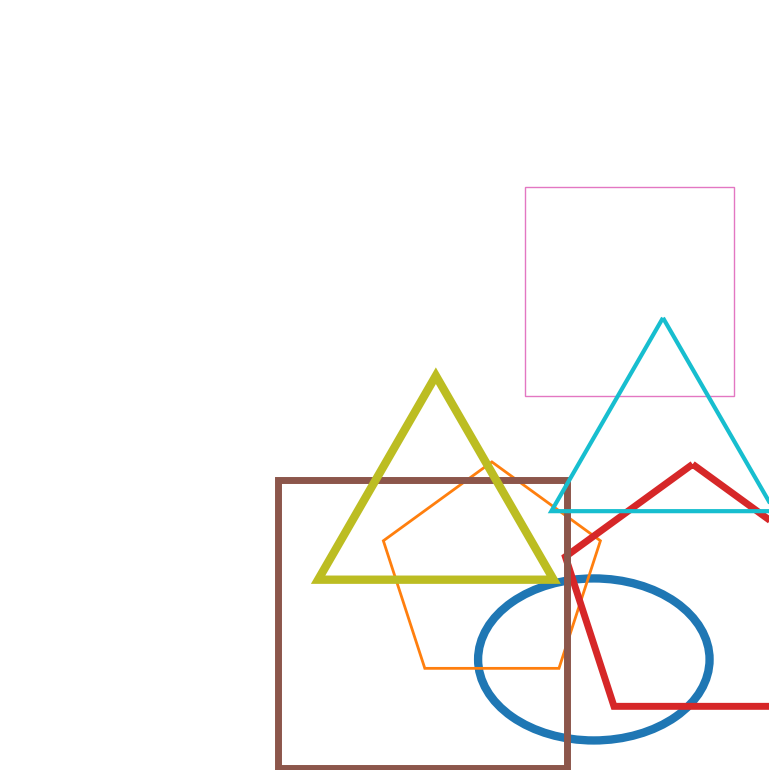[{"shape": "oval", "thickness": 3, "radius": 0.75, "center": [0.771, 0.144]}, {"shape": "pentagon", "thickness": 1, "radius": 0.74, "center": [0.639, 0.252]}, {"shape": "pentagon", "thickness": 2.5, "radius": 0.87, "center": [0.9, 0.223]}, {"shape": "square", "thickness": 2.5, "radius": 0.94, "center": [0.549, 0.19]}, {"shape": "square", "thickness": 0.5, "radius": 0.68, "center": [0.818, 0.622]}, {"shape": "triangle", "thickness": 3, "radius": 0.88, "center": [0.566, 0.335]}, {"shape": "triangle", "thickness": 1.5, "radius": 0.84, "center": [0.861, 0.42]}]